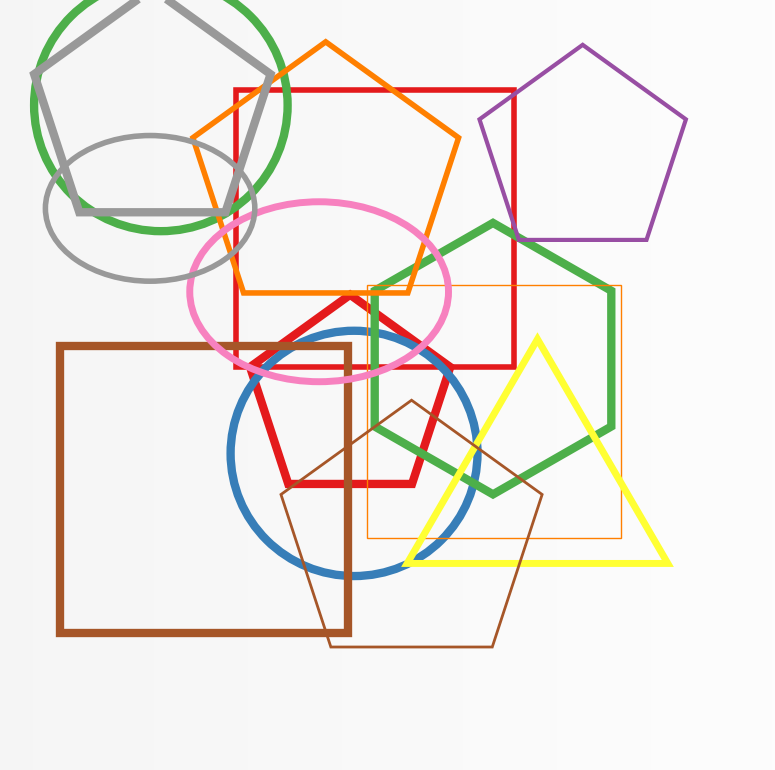[{"shape": "pentagon", "thickness": 3, "radius": 0.68, "center": [0.452, 0.481]}, {"shape": "square", "thickness": 2, "radius": 0.9, "center": [0.484, 0.703]}, {"shape": "circle", "thickness": 3, "radius": 0.8, "center": [0.457, 0.411]}, {"shape": "hexagon", "thickness": 3, "radius": 0.88, "center": [0.636, 0.534]}, {"shape": "circle", "thickness": 3, "radius": 0.82, "center": [0.208, 0.863]}, {"shape": "pentagon", "thickness": 1.5, "radius": 0.7, "center": [0.752, 0.802]}, {"shape": "square", "thickness": 0.5, "radius": 0.82, "center": [0.637, 0.466]}, {"shape": "pentagon", "thickness": 2, "radius": 0.9, "center": [0.42, 0.765]}, {"shape": "triangle", "thickness": 2.5, "radius": 0.97, "center": [0.694, 0.365]}, {"shape": "pentagon", "thickness": 1, "radius": 0.89, "center": [0.531, 0.303]}, {"shape": "square", "thickness": 3, "radius": 0.93, "center": [0.263, 0.364]}, {"shape": "oval", "thickness": 2.5, "radius": 0.83, "center": [0.412, 0.621]}, {"shape": "pentagon", "thickness": 3, "radius": 0.8, "center": [0.197, 0.854]}, {"shape": "oval", "thickness": 2, "radius": 0.68, "center": [0.194, 0.729]}]